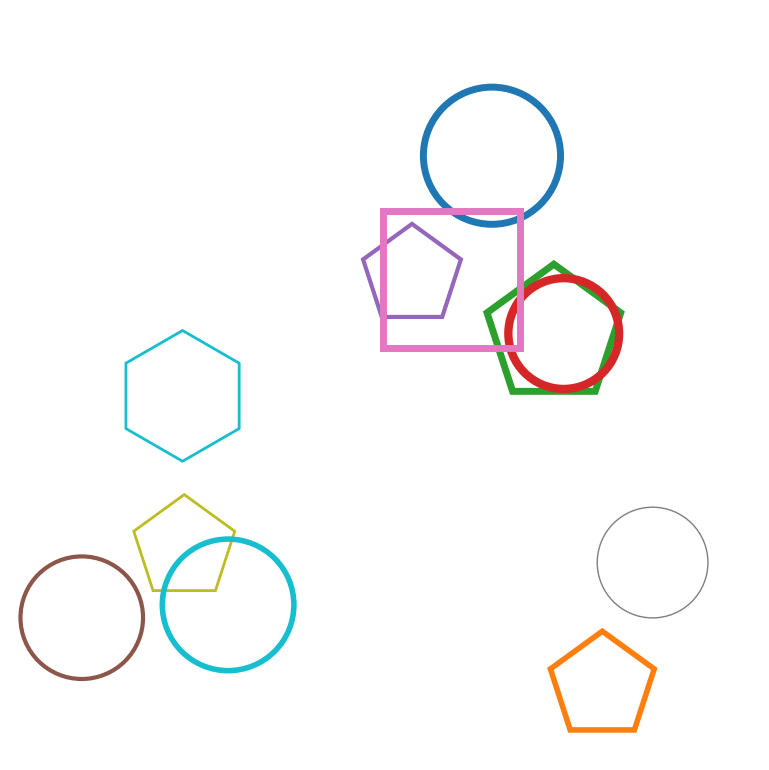[{"shape": "circle", "thickness": 2.5, "radius": 0.45, "center": [0.639, 0.798]}, {"shape": "pentagon", "thickness": 2, "radius": 0.35, "center": [0.782, 0.109]}, {"shape": "pentagon", "thickness": 2.5, "radius": 0.46, "center": [0.719, 0.566]}, {"shape": "circle", "thickness": 3, "radius": 0.36, "center": [0.732, 0.567]}, {"shape": "pentagon", "thickness": 1.5, "radius": 0.33, "center": [0.535, 0.642]}, {"shape": "circle", "thickness": 1.5, "radius": 0.4, "center": [0.106, 0.198]}, {"shape": "square", "thickness": 2.5, "radius": 0.45, "center": [0.586, 0.637]}, {"shape": "circle", "thickness": 0.5, "radius": 0.36, "center": [0.848, 0.269]}, {"shape": "pentagon", "thickness": 1, "radius": 0.34, "center": [0.239, 0.289]}, {"shape": "circle", "thickness": 2, "radius": 0.43, "center": [0.296, 0.214]}, {"shape": "hexagon", "thickness": 1, "radius": 0.42, "center": [0.237, 0.486]}]